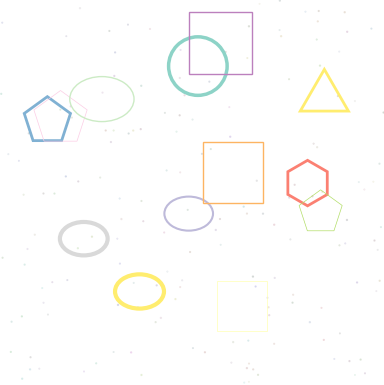[{"shape": "circle", "thickness": 2.5, "radius": 0.38, "center": [0.514, 0.828]}, {"shape": "square", "thickness": 0.5, "radius": 0.32, "center": [0.628, 0.206]}, {"shape": "oval", "thickness": 1.5, "radius": 0.32, "center": [0.49, 0.445]}, {"shape": "hexagon", "thickness": 2, "radius": 0.3, "center": [0.799, 0.524]}, {"shape": "pentagon", "thickness": 2, "radius": 0.32, "center": [0.123, 0.686]}, {"shape": "square", "thickness": 1, "radius": 0.39, "center": [0.605, 0.552]}, {"shape": "pentagon", "thickness": 0.5, "radius": 0.29, "center": [0.833, 0.448]}, {"shape": "pentagon", "thickness": 0.5, "radius": 0.36, "center": [0.157, 0.692]}, {"shape": "oval", "thickness": 3, "radius": 0.31, "center": [0.218, 0.38]}, {"shape": "square", "thickness": 1, "radius": 0.41, "center": [0.573, 0.888]}, {"shape": "oval", "thickness": 1, "radius": 0.42, "center": [0.265, 0.743]}, {"shape": "triangle", "thickness": 2, "radius": 0.36, "center": [0.842, 0.748]}, {"shape": "oval", "thickness": 3, "radius": 0.32, "center": [0.362, 0.243]}]